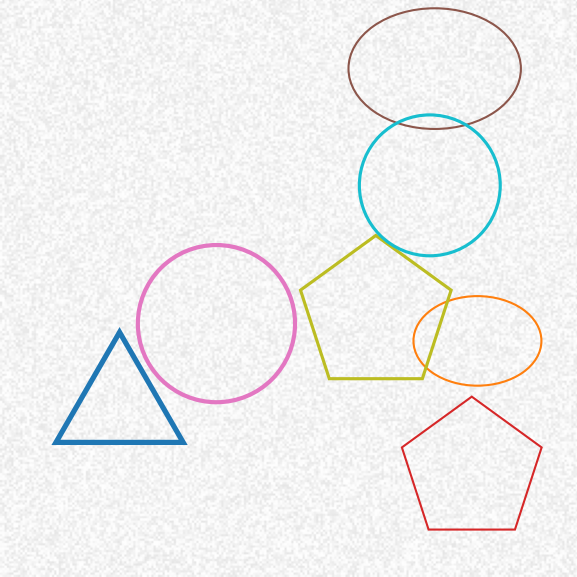[{"shape": "triangle", "thickness": 2.5, "radius": 0.64, "center": [0.207, 0.297]}, {"shape": "oval", "thickness": 1, "radius": 0.55, "center": [0.827, 0.409]}, {"shape": "pentagon", "thickness": 1, "radius": 0.64, "center": [0.817, 0.185]}, {"shape": "oval", "thickness": 1, "radius": 0.75, "center": [0.753, 0.88]}, {"shape": "circle", "thickness": 2, "radius": 0.68, "center": [0.375, 0.439]}, {"shape": "pentagon", "thickness": 1.5, "radius": 0.69, "center": [0.651, 0.454]}, {"shape": "circle", "thickness": 1.5, "radius": 0.61, "center": [0.744, 0.678]}]